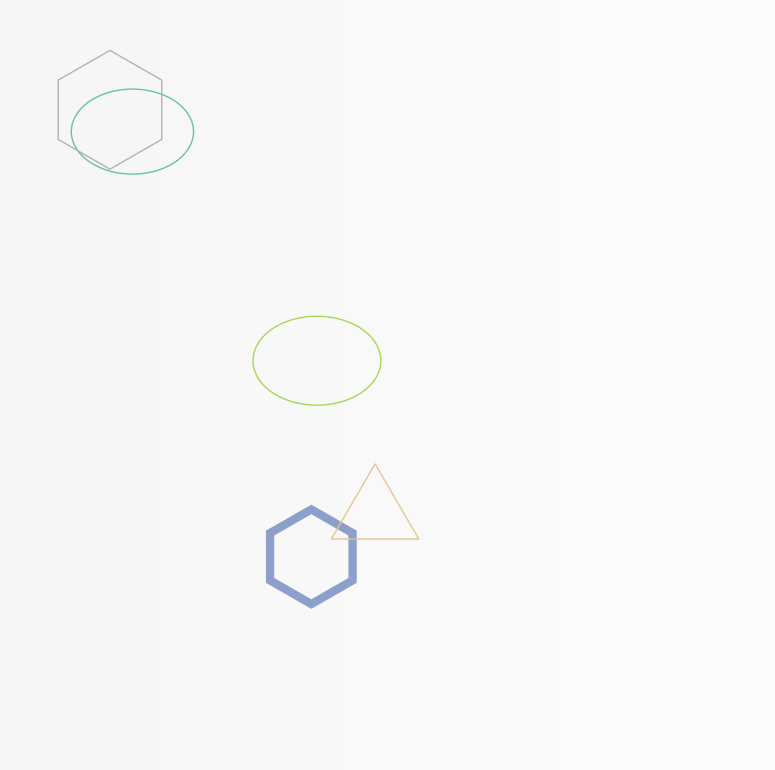[{"shape": "oval", "thickness": 0.5, "radius": 0.39, "center": [0.171, 0.829]}, {"shape": "hexagon", "thickness": 3, "radius": 0.31, "center": [0.402, 0.277]}, {"shape": "oval", "thickness": 0.5, "radius": 0.41, "center": [0.409, 0.532]}, {"shape": "triangle", "thickness": 0.5, "radius": 0.33, "center": [0.484, 0.333]}, {"shape": "hexagon", "thickness": 0.5, "radius": 0.39, "center": [0.142, 0.857]}]